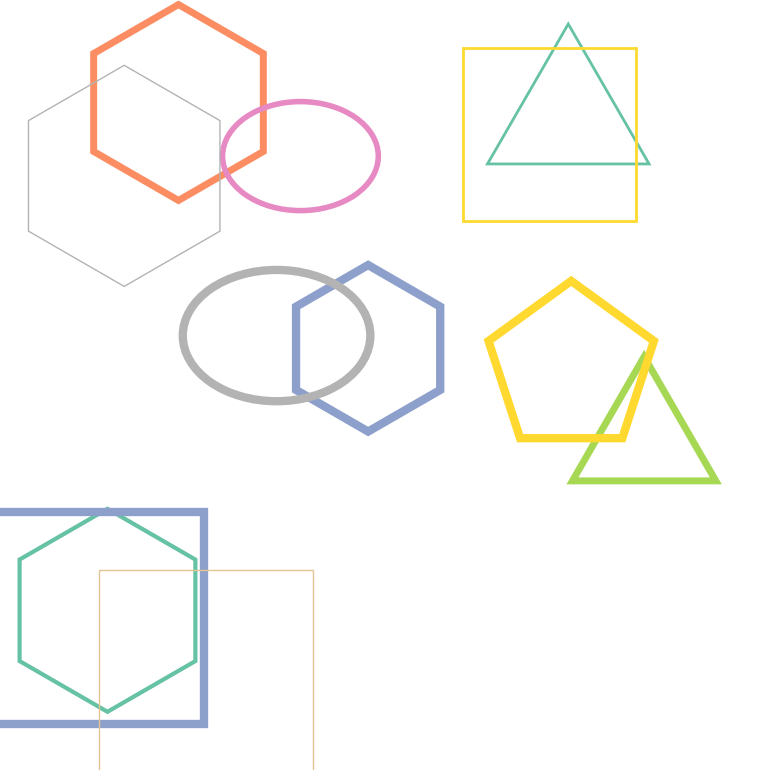[{"shape": "hexagon", "thickness": 1.5, "radius": 0.66, "center": [0.14, 0.207]}, {"shape": "triangle", "thickness": 1, "radius": 0.61, "center": [0.738, 0.848]}, {"shape": "hexagon", "thickness": 2.5, "radius": 0.64, "center": [0.232, 0.867]}, {"shape": "square", "thickness": 3, "radius": 0.69, "center": [0.127, 0.198]}, {"shape": "hexagon", "thickness": 3, "radius": 0.54, "center": [0.478, 0.548]}, {"shape": "oval", "thickness": 2, "radius": 0.51, "center": [0.39, 0.797]}, {"shape": "triangle", "thickness": 2.5, "radius": 0.54, "center": [0.837, 0.429]}, {"shape": "square", "thickness": 1, "radius": 0.56, "center": [0.714, 0.826]}, {"shape": "pentagon", "thickness": 3, "radius": 0.56, "center": [0.742, 0.522]}, {"shape": "square", "thickness": 0.5, "radius": 0.7, "center": [0.268, 0.12]}, {"shape": "oval", "thickness": 3, "radius": 0.61, "center": [0.359, 0.564]}, {"shape": "hexagon", "thickness": 0.5, "radius": 0.72, "center": [0.161, 0.772]}]